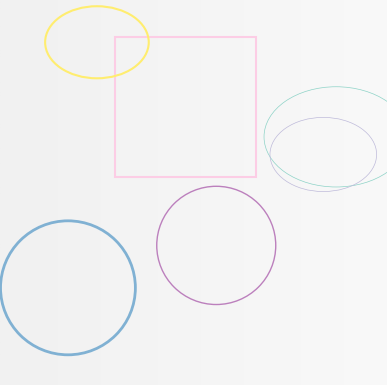[{"shape": "oval", "thickness": 0.5, "radius": 0.93, "center": [0.867, 0.645]}, {"shape": "oval", "thickness": 0.5, "radius": 0.69, "center": [0.834, 0.599]}, {"shape": "circle", "thickness": 2, "radius": 0.87, "center": [0.175, 0.252]}, {"shape": "square", "thickness": 1.5, "radius": 0.91, "center": [0.478, 0.723]}, {"shape": "circle", "thickness": 1, "radius": 0.77, "center": [0.558, 0.363]}, {"shape": "oval", "thickness": 1.5, "radius": 0.67, "center": [0.25, 0.89]}]